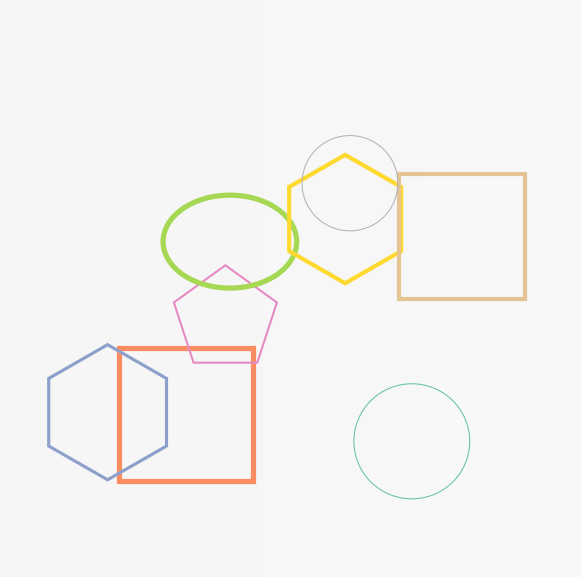[{"shape": "circle", "thickness": 0.5, "radius": 0.5, "center": [0.708, 0.235]}, {"shape": "square", "thickness": 2.5, "radius": 0.58, "center": [0.32, 0.281]}, {"shape": "hexagon", "thickness": 1.5, "radius": 0.59, "center": [0.185, 0.285]}, {"shape": "pentagon", "thickness": 1, "radius": 0.47, "center": [0.388, 0.447]}, {"shape": "oval", "thickness": 2.5, "radius": 0.57, "center": [0.396, 0.581]}, {"shape": "hexagon", "thickness": 2, "radius": 0.56, "center": [0.594, 0.62]}, {"shape": "square", "thickness": 2, "radius": 0.54, "center": [0.795, 0.589]}, {"shape": "circle", "thickness": 0.5, "radius": 0.41, "center": [0.602, 0.682]}]